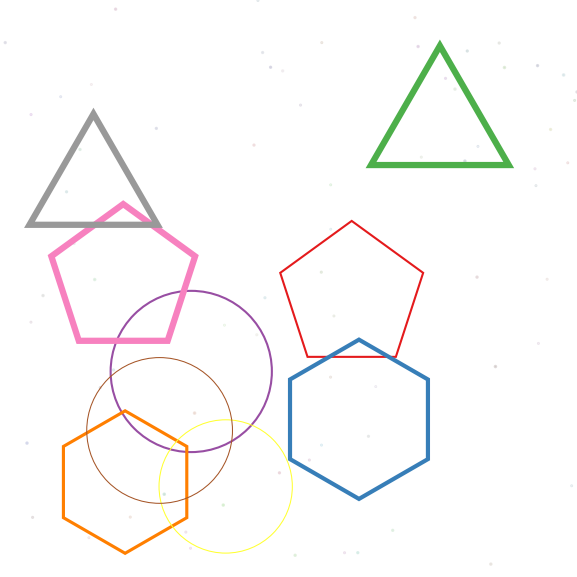[{"shape": "pentagon", "thickness": 1, "radius": 0.65, "center": [0.609, 0.486]}, {"shape": "hexagon", "thickness": 2, "radius": 0.69, "center": [0.622, 0.273]}, {"shape": "triangle", "thickness": 3, "radius": 0.69, "center": [0.762, 0.782]}, {"shape": "circle", "thickness": 1, "radius": 0.7, "center": [0.331, 0.356]}, {"shape": "hexagon", "thickness": 1.5, "radius": 0.62, "center": [0.217, 0.164]}, {"shape": "circle", "thickness": 0.5, "radius": 0.58, "center": [0.391, 0.157]}, {"shape": "circle", "thickness": 0.5, "radius": 0.63, "center": [0.276, 0.254]}, {"shape": "pentagon", "thickness": 3, "radius": 0.65, "center": [0.213, 0.515]}, {"shape": "triangle", "thickness": 3, "radius": 0.64, "center": [0.162, 0.674]}]